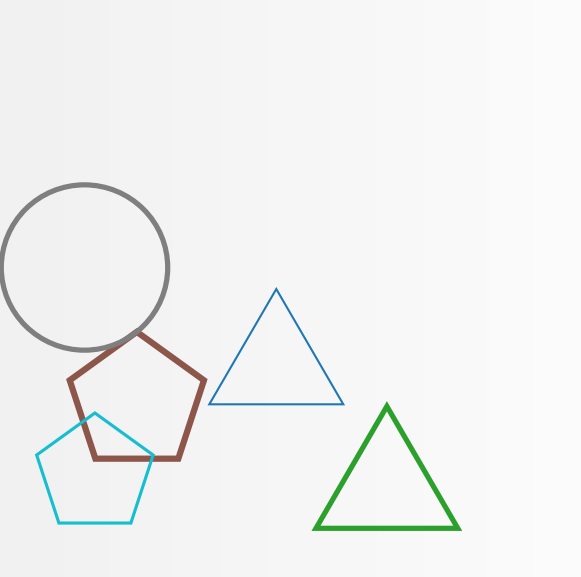[{"shape": "triangle", "thickness": 1, "radius": 0.67, "center": [0.475, 0.366]}, {"shape": "triangle", "thickness": 2.5, "radius": 0.7, "center": [0.666, 0.155]}, {"shape": "pentagon", "thickness": 3, "radius": 0.61, "center": [0.235, 0.303]}, {"shape": "circle", "thickness": 2.5, "radius": 0.72, "center": [0.145, 0.536]}, {"shape": "pentagon", "thickness": 1.5, "radius": 0.53, "center": [0.163, 0.179]}]